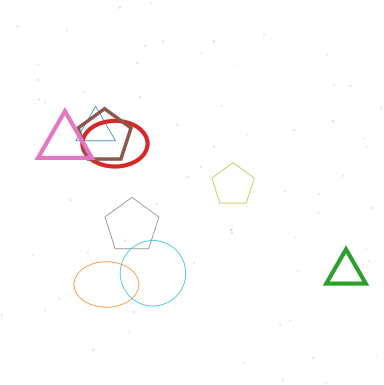[{"shape": "triangle", "thickness": 0.5, "radius": 0.3, "center": [0.248, 0.664]}, {"shape": "oval", "thickness": 0.5, "radius": 0.42, "center": [0.276, 0.261]}, {"shape": "triangle", "thickness": 3, "radius": 0.3, "center": [0.899, 0.293]}, {"shape": "oval", "thickness": 3, "radius": 0.42, "center": [0.299, 0.627]}, {"shape": "pentagon", "thickness": 2.5, "radius": 0.36, "center": [0.272, 0.645]}, {"shape": "triangle", "thickness": 3, "radius": 0.4, "center": [0.169, 0.63]}, {"shape": "pentagon", "thickness": 0.5, "radius": 0.37, "center": [0.343, 0.414]}, {"shape": "pentagon", "thickness": 0.5, "radius": 0.29, "center": [0.605, 0.519]}, {"shape": "circle", "thickness": 0.5, "radius": 0.43, "center": [0.397, 0.29]}]